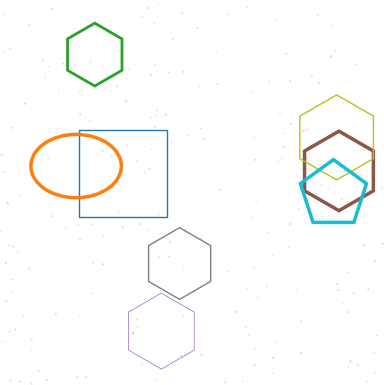[{"shape": "square", "thickness": 1, "radius": 0.57, "center": [0.32, 0.549]}, {"shape": "oval", "thickness": 2.5, "radius": 0.59, "center": [0.198, 0.569]}, {"shape": "hexagon", "thickness": 2, "radius": 0.41, "center": [0.246, 0.858]}, {"shape": "hexagon", "thickness": 0.5, "radius": 0.49, "center": [0.419, 0.14]}, {"shape": "hexagon", "thickness": 2.5, "radius": 0.52, "center": [0.88, 0.556]}, {"shape": "hexagon", "thickness": 1, "radius": 0.47, "center": [0.467, 0.316]}, {"shape": "hexagon", "thickness": 1, "radius": 0.55, "center": [0.874, 0.643]}, {"shape": "pentagon", "thickness": 2.5, "radius": 0.45, "center": [0.866, 0.495]}]